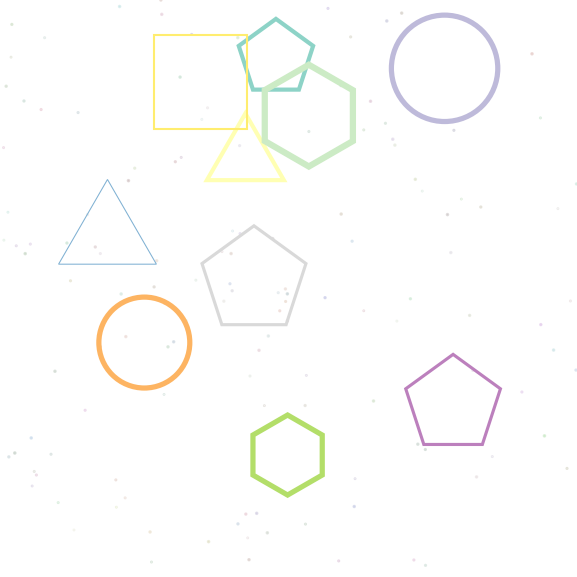[{"shape": "pentagon", "thickness": 2, "radius": 0.34, "center": [0.478, 0.899]}, {"shape": "triangle", "thickness": 2, "radius": 0.38, "center": [0.425, 0.726]}, {"shape": "circle", "thickness": 2.5, "radius": 0.46, "center": [0.77, 0.881]}, {"shape": "triangle", "thickness": 0.5, "radius": 0.49, "center": [0.186, 0.591]}, {"shape": "circle", "thickness": 2.5, "radius": 0.39, "center": [0.25, 0.406]}, {"shape": "hexagon", "thickness": 2.5, "radius": 0.35, "center": [0.498, 0.211]}, {"shape": "pentagon", "thickness": 1.5, "radius": 0.47, "center": [0.44, 0.513]}, {"shape": "pentagon", "thickness": 1.5, "radius": 0.43, "center": [0.785, 0.299]}, {"shape": "hexagon", "thickness": 3, "radius": 0.44, "center": [0.535, 0.799]}, {"shape": "square", "thickness": 1, "radius": 0.4, "center": [0.348, 0.857]}]